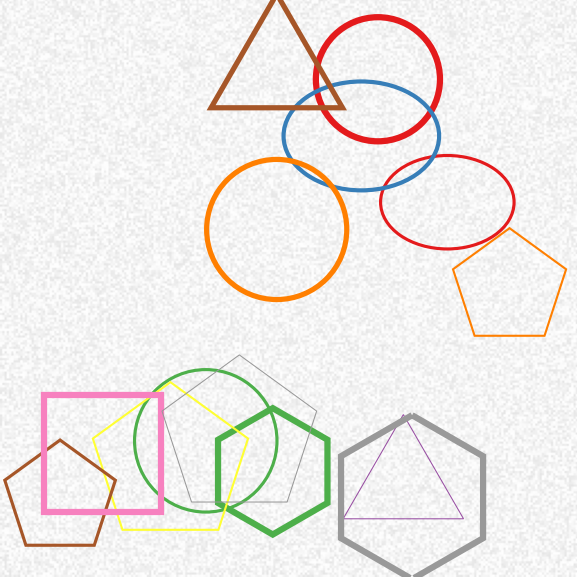[{"shape": "oval", "thickness": 1.5, "radius": 0.58, "center": [0.775, 0.649]}, {"shape": "circle", "thickness": 3, "radius": 0.54, "center": [0.654, 0.862]}, {"shape": "oval", "thickness": 2, "radius": 0.67, "center": [0.626, 0.764]}, {"shape": "circle", "thickness": 1.5, "radius": 0.62, "center": [0.356, 0.236]}, {"shape": "hexagon", "thickness": 3, "radius": 0.55, "center": [0.472, 0.183]}, {"shape": "triangle", "thickness": 0.5, "radius": 0.6, "center": [0.698, 0.161]}, {"shape": "pentagon", "thickness": 1, "radius": 0.51, "center": [0.882, 0.501]}, {"shape": "circle", "thickness": 2.5, "radius": 0.61, "center": [0.479, 0.602]}, {"shape": "pentagon", "thickness": 1, "radius": 0.71, "center": [0.295, 0.196]}, {"shape": "triangle", "thickness": 2.5, "radius": 0.66, "center": [0.479, 0.878]}, {"shape": "pentagon", "thickness": 1.5, "radius": 0.5, "center": [0.104, 0.136]}, {"shape": "square", "thickness": 3, "radius": 0.51, "center": [0.177, 0.214]}, {"shape": "pentagon", "thickness": 0.5, "radius": 0.7, "center": [0.414, 0.244]}, {"shape": "hexagon", "thickness": 3, "radius": 0.71, "center": [0.714, 0.138]}]